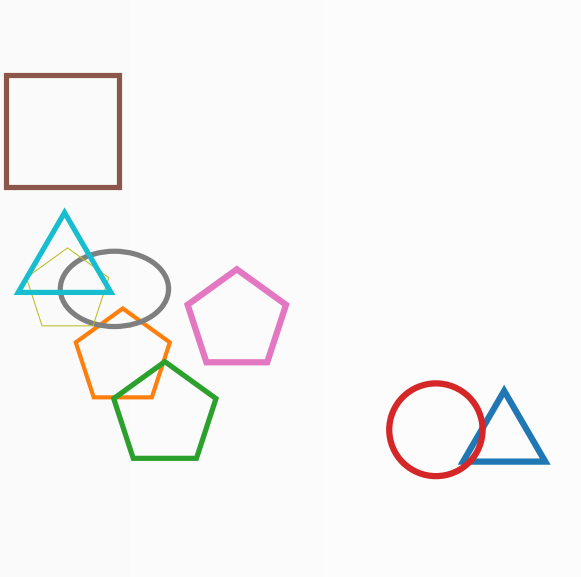[{"shape": "triangle", "thickness": 3, "radius": 0.41, "center": [0.867, 0.241]}, {"shape": "pentagon", "thickness": 2, "radius": 0.43, "center": [0.211, 0.38]}, {"shape": "pentagon", "thickness": 2.5, "radius": 0.46, "center": [0.284, 0.28]}, {"shape": "circle", "thickness": 3, "radius": 0.4, "center": [0.75, 0.255]}, {"shape": "square", "thickness": 2.5, "radius": 0.49, "center": [0.108, 0.773]}, {"shape": "pentagon", "thickness": 3, "radius": 0.45, "center": [0.407, 0.444]}, {"shape": "oval", "thickness": 2.5, "radius": 0.47, "center": [0.197, 0.499]}, {"shape": "pentagon", "thickness": 0.5, "radius": 0.37, "center": [0.116, 0.495]}, {"shape": "triangle", "thickness": 2.5, "radius": 0.46, "center": [0.111, 0.539]}]